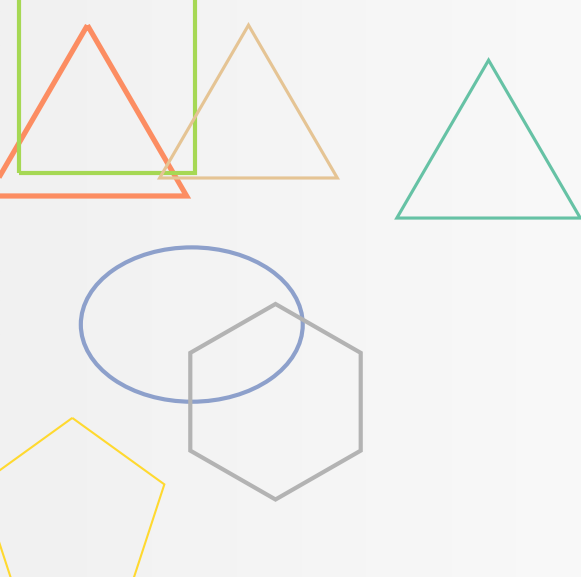[{"shape": "triangle", "thickness": 1.5, "radius": 0.91, "center": [0.841, 0.713]}, {"shape": "triangle", "thickness": 2.5, "radius": 0.99, "center": [0.15, 0.758]}, {"shape": "oval", "thickness": 2, "radius": 0.95, "center": [0.33, 0.437]}, {"shape": "square", "thickness": 2, "radius": 0.76, "center": [0.185, 0.851]}, {"shape": "pentagon", "thickness": 1, "radius": 0.83, "center": [0.124, 0.109]}, {"shape": "triangle", "thickness": 1.5, "radius": 0.88, "center": [0.428, 0.779]}, {"shape": "hexagon", "thickness": 2, "radius": 0.85, "center": [0.474, 0.303]}]